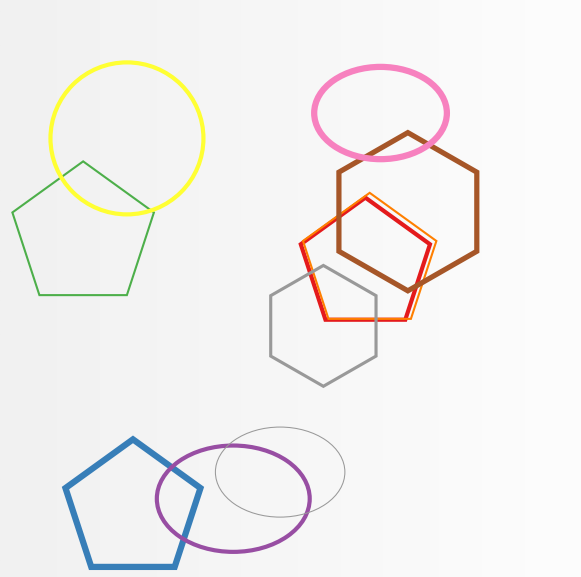[{"shape": "pentagon", "thickness": 2, "radius": 0.58, "center": [0.629, 0.54]}, {"shape": "pentagon", "thickness": 3, "radius": 0.61, "center": [0.229, 0.116]}, {"shape": "pentagon", "thickness": 1, "radius": 0.64, "center": [0.143, 0.592]}, {"shape": "oval", "thickness": 2, "radius": 0.66, "center": [0.401, 0.136]}, {"shape": "pentagon", "thickness": 1, "radius": 0.6, "center": [0.636, 0.545]}, {"shape": "circle", "thickness": 2, "radius": 0.66, "center": [0.218, 0.76]}, {"shape": "hexagon", "thickness": 2.5, "radius": 0.68, "center": [0.702, 0.633]}, {"shape": "oval", "thickness": 3, "radius": 0.57, "center": [0.655, 0.803]}, {"shape": "oval", "thickness": 0.5, "radius": 0.56, "center": [0.482, 0.182]}, {"shape": "hexagon", "thickness": 1.5, "radius": 0.52, "center": [0.556, 0.435]}]